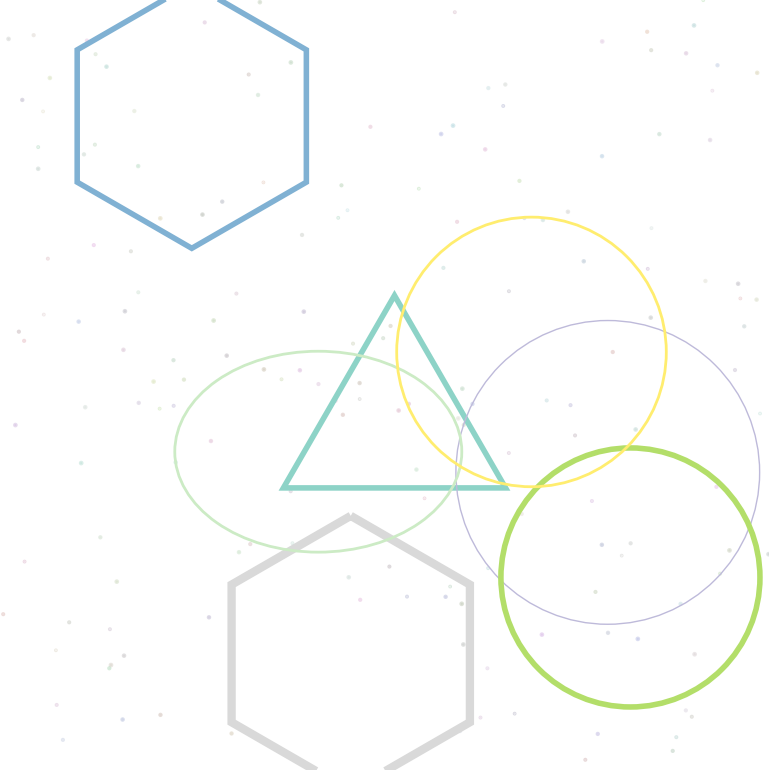[{"shape": "triangle", "thickness": 2, "radius": 0.83, "center": [0.512, 0.45]}, {"shape": "circle", "thickness": 0.5, "radius": 0.99, "center": [0.789, 0.387]}, {"shape": "hexagon", "thickness": 2, "radius": 0.86, "center": [0.249, 0.849]}, {"shape": "circle", "thickness": 2, "radius": 0.84, "center": [0.819, 0.25]}, {"shape": "hexagon", "thickness": 3, "radius": 0.89, "center": [0.456, 0.151]}, {"shape": "oval", "thickness": 1, "radius": 0.93, "center": [0.413, 0.413]}, {"shape": "circle", "thickness": 1, "radius": 0.88, "center": [0.69, 0.543]}]